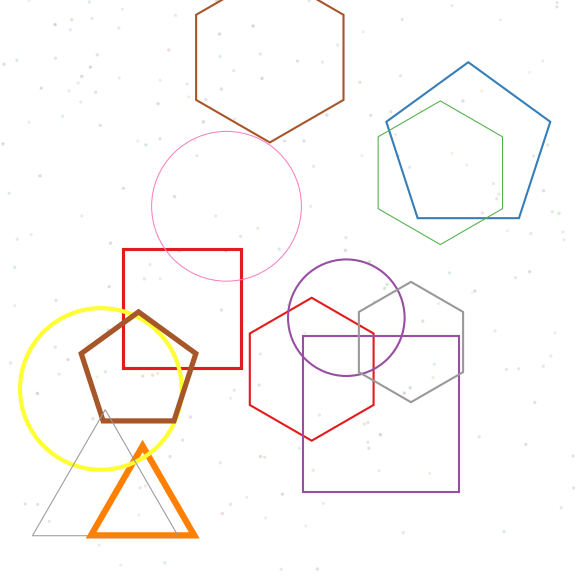[{"shape": "square", "thickness": 1.5, "radius": 0.51, "center": [0.315, 0.465]}, {"shape": "hexagon", "thickness": 1, "radius": 0.62, "center": [0.54, 0.36]}, {"shape": "pentagon", "thickness": 1, "radius": 0.75, "center": [0.811, 0.742]}, {"shape": "hexagon", "thickness": 0.5, "radius": 0.62, "center": [0.762, 0.7]}, {"shape": "square", "thickness": 1, "radius": 0.68, "center": [0.66, 0.282]}, {"shape": "circle", "thickness": 1, "radius": 0.5, "center": [0.6, 0.449]}, {"shape": "triangle", "thickness": 3, "radius": 0.52, "center": [0.247, 0.124]}, {"shape": "circle", "thickness": 2, "radius": 0.7, "center": [0.175, 0.326]}, {"shape": "pentagon", "thickness": 2.5, "radius": 0.52, "center": [0.24, 0.355]}, {"shape": "hexagon", "thickness": 1, "radius": 0.74, "center": [0.467, 0.9]}, {"shape": "circle", "thickness": 0.5, "radius": 0.65, "center": [0.392, 0.642]}, {"shape": "triangle", "thickness": 0.5, "radius": 0.73, "center": [0.182, 0.144]}, {"shape": "hexagon", "thickness": 1, "radius": 0.52, "center": [0.712, 0.407]}]